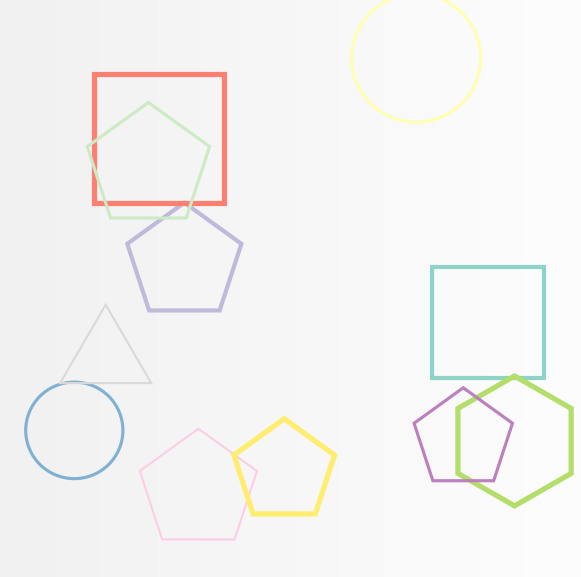[{"shape": "square", "thickness": 2, "radius": 0.48, "center": [0.839, 0.441]}, {"shape": "circle", "thickness": 1.5, "radius": 0.55, "center": [0.716, 0.899]}, {"shape": "pentagon", "thickness": 2, "radius": 0.52, "center": [0.317, 0.545]}, {"shape": "square", "thickness": 2.5, "radius": 0.56, "center": [0.274, 0.759]}, {"shape": "circle", "thickness": 1.5, "radius": 0.42, "center": [0.128, 0.254]}, {"shape": "hexagon", "thickness": 2.5, "radius": 0.56, "center": [0.885, 0.236]}, {"shape": "pentagon", "thickness": 1, "radius": 0.53, "center": [0.341, 0.151]}, {"shape": "triangle", "thickness": 1, "radius": 0.45, "center": [0.182, 0.381]}, {"shape": "pentagon", "thickness": 1.5, "radius": 0.44, "center": [0.797, 0.239]}, {"shape": "pentagon", "thickness": 1.5, "radius": 0.55, "center": [0.255, 0.711]}, {"shape": "pentagon", "thickness": 2.5, "radius": 0.46, "center": [0.489, 0.183]}]